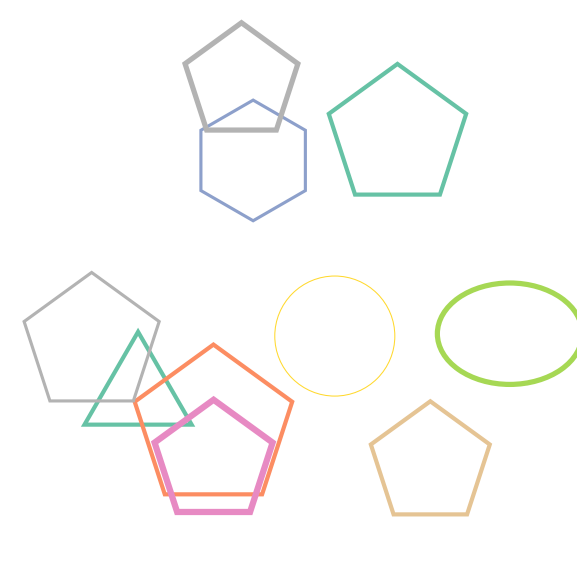[{"shape": "triangle", "thickness": 2, "radius": 0.54, "center": [0.239, 0.317]}, {"shape": "pentagon", "thickness": 2, "radius": 0.63, "center": [0.688, 0.763]}, {"shape": "pentagon", "thickness": 2, "radius": 0.72, "center": [0.37, 0.259]}, {"shape": "hexagon", "thickness": 1.5, "radius": 0.52, "center": [0.438, 0.721]}, {"shape": "pentagon", "thickness": 3, "radius": 0.54, "center": [0.37, 0.2]}, {"shape": "oval", "thickness": 2.5, "radius": 0.63, "center": [0.883, 0.421]}, {"shape": "circle", "thickness": 0.5, "radius": 0.52, "center": [0.58, 0.417]}, {"shape": "pentagon", "thickness": 2, "radius": 0.54, "center": [0.745, 0.196]}, {"shape": "pentagon", "thickness": 1.5, "radius": 0.61, "center": [0.159, 0.404]}, {"shape": "pentagon", "thickness": 2.5, "radius": 0.51, "center": [0.418, 0.857]}]